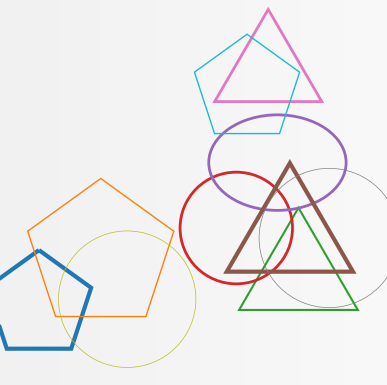[{"shape": "pentagon", "thickness": 3, "radius": 0.71, "center": [0.101, 0.209]}, {"shape": "pentagon", "thickness": 1, "radius": 0.99, "center": [0.26, 0.338]}, {"shape": "triangle", "thickness": 1.5, "radius": 0.88, "center": [0.77, 0.283]}, {"shape": "circle", "thickness": 2, "radius": 0.73, "center": [0.61, 0.408]}, {"shape": "oval", "thickness": 2, "radius": 0.89, "center": [0.716, 0.578]}, {"shape": "triangle", "thickness": 3, "radius": 0.94, "center": [0.748, 0.388]}, {"shape": "triangle", "thickness": 2, "radius": 0.8, "center": [0.692, 0.816]}, {"shape": "circle", "thickness": 0.5, "radius": 0.9, "center": [0.85, 0.382]}, {"shape": "circle", "thickness": 0.5, "radius": 0.89, "center": [0.328, 0.223]}, {"shape": "pentagon", "thickness": 1, "radius": 0.71, "center": [0.638, 0.768]}]